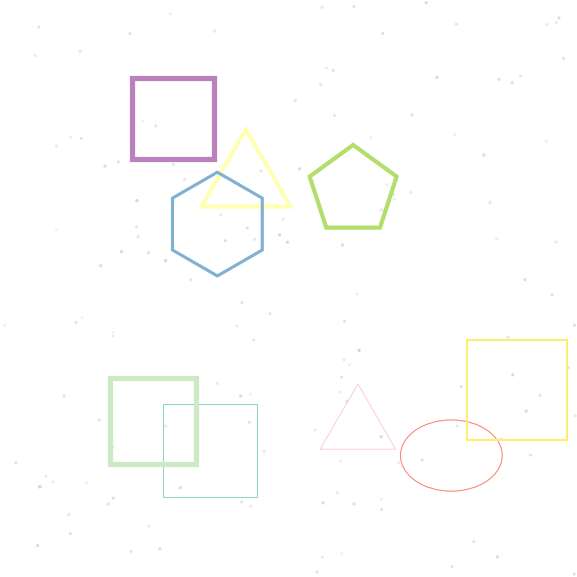[{"shape": "square", "thickness": 0.5, "radius": 0.4, "center": [0.363, 0.22]}, {"shape": "triangle", "thickness": 2, "radius": 0.44, "center": [0.426, 0.686]}, {"shape": "oval", "thickness": 0.5, "radius": 0.44, "center": [0.782, 0.21]}, {"shape": "hexagon", "thickness": 1.5, "radius": 0.45, "center": [0.376, 0.611]}, {"shape": "pentagon", "thickness": 2, "radius": 0.4, "center": [0.611, 0.669]}, {"shape": "triangle", "thickness": 0.5, "radius": 0.38, "center": [0.62, 0.259]}, {"shape": "square", "thickness": 2.5, "radius": 0.35, "center": [0.3, 0.794]}, {"shape": "square", "thickness": 2.5, "radius": 0.37, "center": [0.266, 0.27]}, {"shape": "square", "thickness": 1, "radius": 0.43, "center": [0.896, 0.323]}]